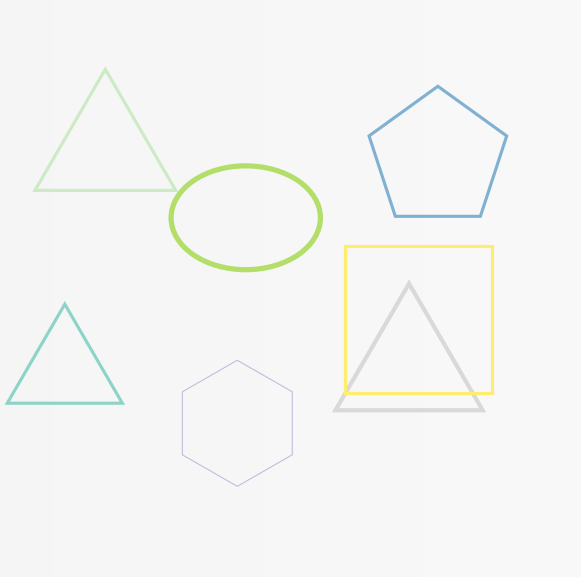[{"shape": "triangle", "thickness": 1.5, "radius": 0.57, "center": [0.111, 0.358]}, {"shape": "hexagon", "thickness": 0.5, "radius": 0.55, "center": [0.408, 0.266]}, {"shape": "pentagon", "thickness": 1.5, "radius": 0.62, "center": [0.753, 0.725]}, {"shape": "oval", "thickness": 2.5, "radius": 0.64, "center": [0.423, 0.622]}, {"shape": "triangle", "thickness": 2, "radius": 0.73, "center": [0.704, 0.362]}, {"shape": "triangle", "thickness": 1.5, "radius": 0.7, "center": [0.181, 0.739]}, {"shape": "square", "thickness": 1.5, "radius": 0.63, "center": [0.72, 0.446]}]